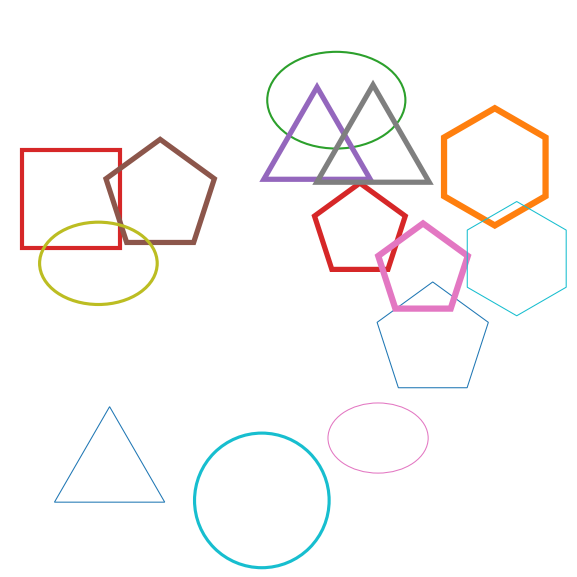[{"shape": "triangle", "thickness": 0.5, "radius": 0.55, "center": [0.19, 0.185]}, {"shape": "pentagon", "thickness": 0.5, "radius": 0.51, "center": [0.749, 0.41]}, {"shape": "hexagon", "thickness": 3, "radius": 0.51, "center": [0.857, 0.71]}, {"shape": "oval", "thickness": 1, "radius": 0.6, "center": [0.582, 0.826]}, {"shape": "pentagon", "thickness": 2.5, "radius": 0.41, "center": [0.623, 0.6]}, {"shape": "square", "thickness": 2, "radius": 0.42, "center": [0.123, 0.654]}, {"shape": "triangle", "thickness": 2.5, "radius": 0.53, "center": [0.549, 0.742]}, {"shape": "pentagon", "thickness": 2.5, "radius": 0.49, "center": [0.277, 0.659]}, {"shape": "oval", "thickness": 0.5, "radius": 0.43, "center": [0.655, 0.241]}, {"shape": "pentagon", "thickness": 3, "radius": 0.41, "center": [0.733, 0.531]}, {"shape": "triangle", "thickness": 2.5, "radius": 0.56, "center": [0.646, 0.74]}, {"shape": "oval", "thickness": 1.5, "radius": 0.51, "center": [0.17, 0.543]}, {"shape": "hexagon", "thickness": 0.5, "radius": 0.49, "center": [0.895, 0.551]}, {"shape": "circle", "thickness": 1.5, "radius": 0.58, "center": [0.453, 0.133]}]